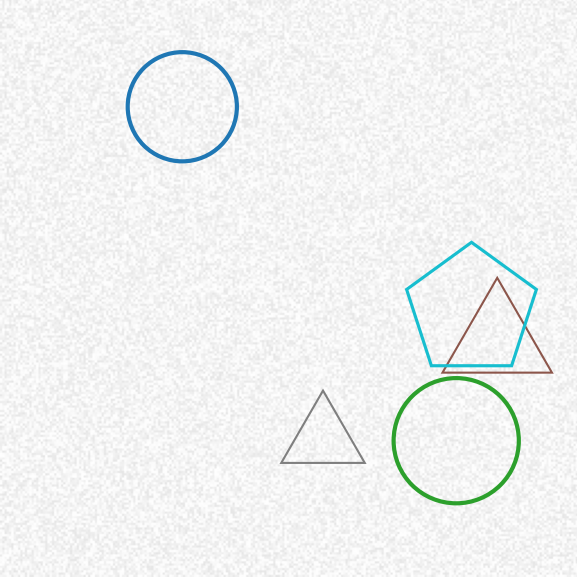[{"shape": "circle", "thickness": 2, "radius": 0.47, "center": [0.316, 0.814]}, {"shape": "circle", "thickness": 2, "radius": 0.54, "center": [0.79, 0.236]}, {"shape": "triangle", "thickness": 1, "radius": 0.55, "center": [0.861, 0.409]}, {"shape": "triangle", "thickness": 1, "radius": 0.42, "center": [0.559, 0.239]}, {"shape": "pentagon", "thickness": 1.5, "radius": 0.59, "center": [0.816, 0.461]}]